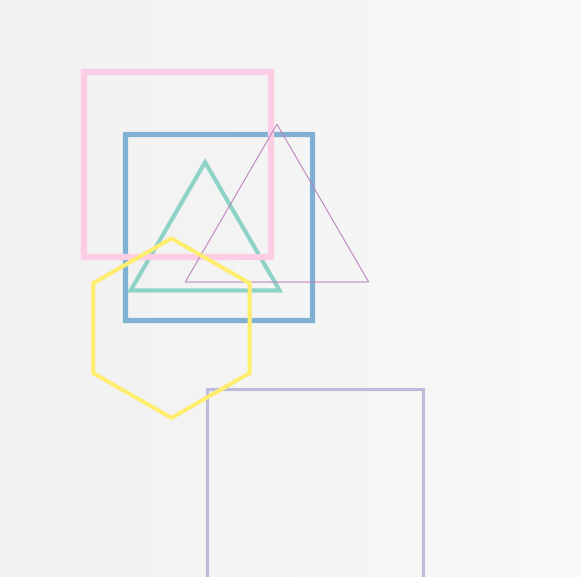[{"shape": "triangle", "thickness": 2, "radius": 0.74, "center": [0.353, 0.57]}, {"shape": "square", "thickness": 1.5, "radius": 0.93, "center": [0.542, 0.14]}, {"shape": "square", "thickness": 2.5, "radius": 0.8, "center": [0.377, 0.606]}, {"shape": "square", "thickness": 3, "radius": 0.8, "center": [0.305, 0.715]}, {"shape": "triangle", "thickness": 0.5, "radius": 0.91, "center": [0.476, 0.602]}, {"shape": "hexagon", "thickness": 2, "radius": 0.78, "center": [0.295, 0.431]}]